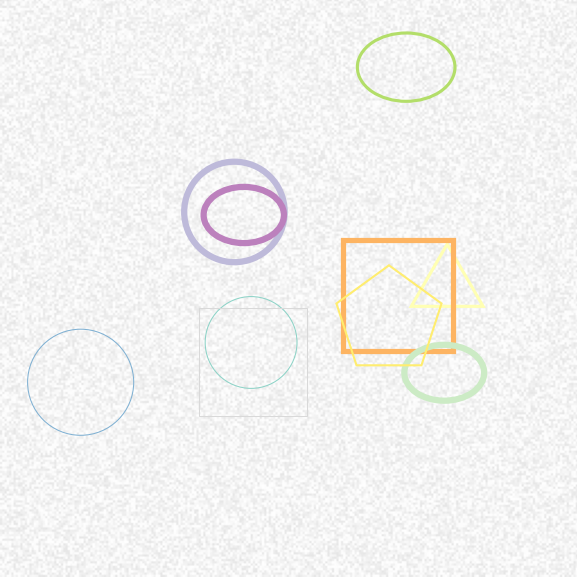[{"shape": "circle", "thickness": 0.5, "radius": 0.4, "center": [0.435, 0.406]}, {"shape": "triangle", "thickness": 1.5, "radius": 0.36, "center": [0.774, 0.505]}, {"shape": "circle", "thickness": 3, "radius": 0.43, "center": [0.406, 0.632]}, {"shape": "circle", "thickness": 0.5, "radius": 0.46, "center": [0.14, 0.337]}, {"shape": "square", "thickness": 2.5, "radius": 0.48, "center": [0.689, 0.487]}, {"shape": "oval", "thickness": 1.5, "radius": 0.42, "center": [0.703, 0.883]}, {"shape": "square", "thickness": 0.5, "radius": 0.47, "center": [0.438, 0.372]}, {"shape": "oval", "thickness": 3, "radius": 0.35, "center": [0.422, 0.627]}, {"shape": "oval", "thickness": 3, "radius": 0.35, "center": [0.769, 0.354]}, {"shape": "pentagon", "thickness": 1, "radius": 0.48, "center": [0.674, 0.444]}]